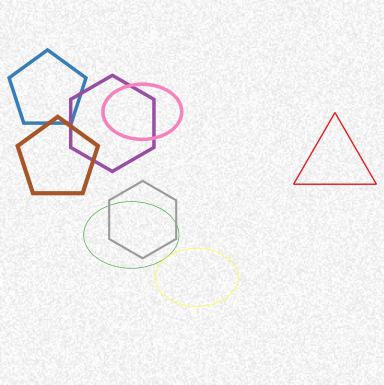[{"shape": "triangle", "thickness": 1, "radius": 0.62, "center": [0.87, 0.584]}, {"shape": "pentagon", "thickness": 2.5, "radius": 0.53, "center": [0.123, 0.765]}, {"shape": "oval", "thickness": 0.5, "radius": 0.62, "center": [0.341, 0.39]}, {"shape": "hexagon", "thickness": 2.5, "radius": 0.62, "center": [0.292, 0.68]}, {"shape": "oval", "thickness": 0.5, "radius": 0.54, "center": [0.511, 0.279]}, {"shape": "pentagon", "thickness": 3, "radius": 0.55, "center": [0.15, 0.587]}, {"shape": "oval", "thickness": 2.5, "radius": 0.51, "center": [0.37, 0.71]}, {"shape": "hexagon", "thickness": 1.5, "radius": 0.5, "center": [0.371, 0.43]}]